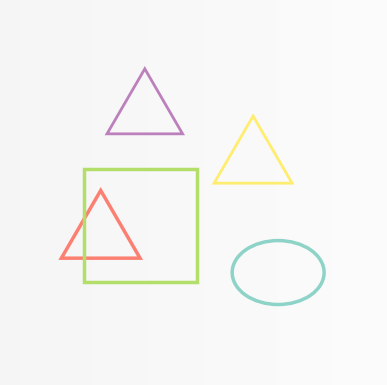[{"shape": "oval", "thickness": 2.5, "radius": 0.59, "center": [0.718, 0.292]}, {"shape": "triangle", "thickness": 2.5, "radius": 0.59, "center": [0.26, 0.388]}, {"shape": "square", "thickness": 2.5, "radius": 0.73, "center": [0.362, 0.414]}, {"shape": "triangle", "thickness": 2, "radius": 0.56, "center": [0.374, 0.709]}, {"shape": "triangle", "thickness": 2, "radius": 0.58, "center": [0.653, 0.582]}]